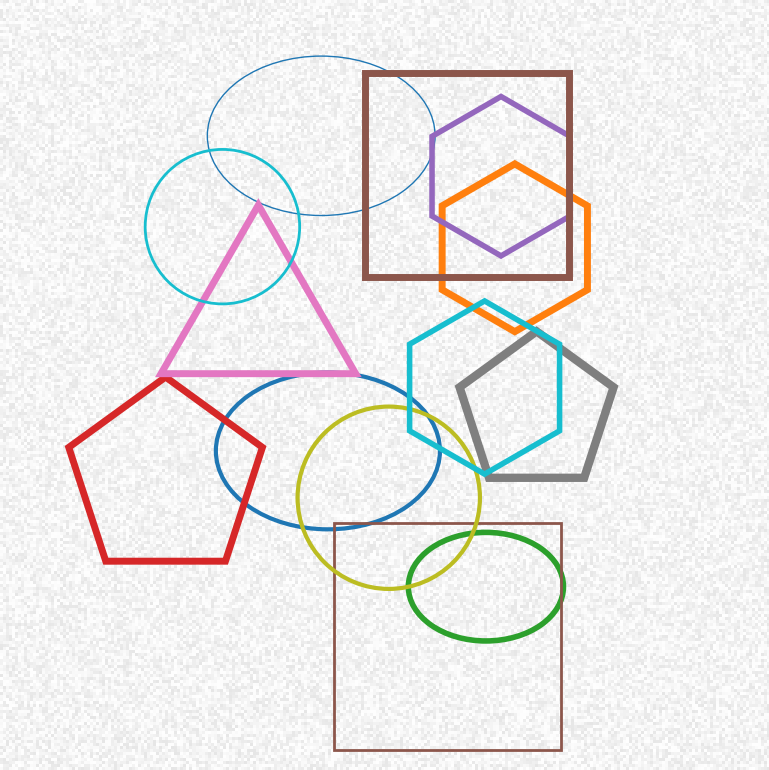[{"shape": "oval", "thickness": 0.5, "radius": 0.74, "center": [0.417, 0.824]}, {"shape": "oval", "thickness": 1.5, "radius": 0.73, "center": [0.426, 0.414]}, {"shape": "hexagon", "thickness": 2.5, "radius": 0.54, "center": [0.669, 0.678]}, {"shape": "oval", "thickness": 2, "radius": 0.5, "center": [0.631, 0.238]}, {"shape": "pentagon", "thickness": 2.5, "radius": 0.66, "center": [0.215, 0.378]}, {"shape": "hexagon", "thickness": 2, "radius": 0.52, "center": [0.651, 0.771]}, {"shape": "square", "thickness": 2.5, "radius": 0.66, "center": [0.607, 0.773]}, {"shape": "square", "thickness": 1, "radius": 0.74, "center": [0.581, 0.173]}, {"shape": "triangle", "thickness": 2.5, "radius": 0.73, "center": [0.336, 0.588]}, {"shape": "pentagon", "thickness": 3, "radius": 0.53, "center": [0.697, 0.465]}, {"shape": "circle", "thickness": 1.5, "radius": 0.59, "center": [0.505, 0.354]}, {"shape": "hexagon", "thickness": 2, "radius": 0.56, "center": [0.629, 0.497]}, {"shape": "circle", "thickness": 1, "radius": 0.5, "center": [0.289, 0.706]}]